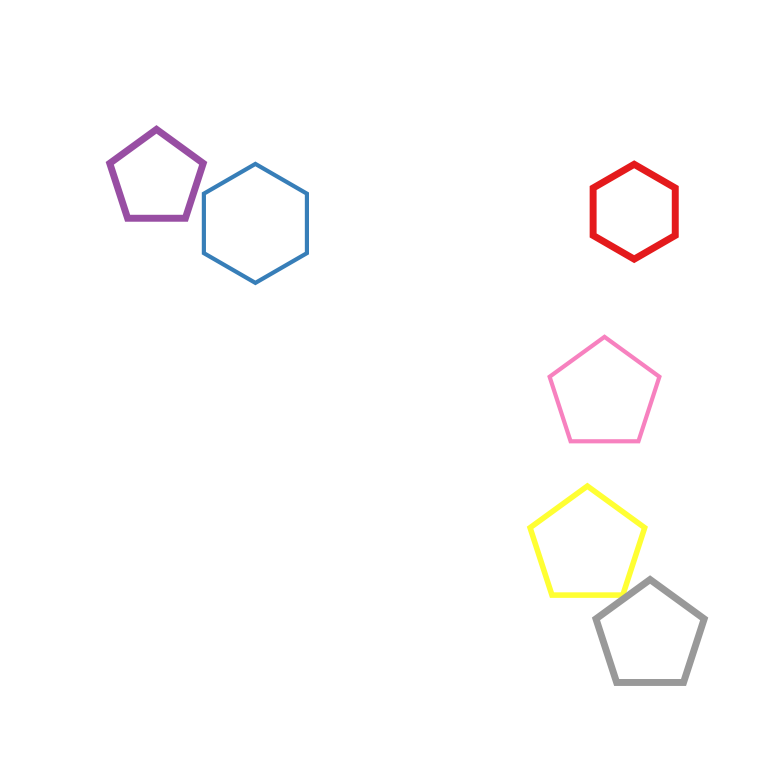[{"shape": "hexagon", "thickness": 2.5, "radius": 0.31, "center": [0.824, 0.725]}, {"shape": "hexagon", "thickness": 1.5, "radius": 0.39, "center": [0.332, 0.71]}, {"shape": "pentagon", "thickness": 2.5, "radius": 0.32, "center": [0.203, 0.768]}, {"shape": "pentagon", "thickness": 2, "radius": 0.39, "center": [0.763, 0.29]}, {"shape": "pentagon", "thickness": 1.5, "radius": 0.37, "center": [0.785, 0.488]}, {"shape": "pentagon", "thickness": 2.5, "radius": 0.37, "center": [0.844, 0.173]}]